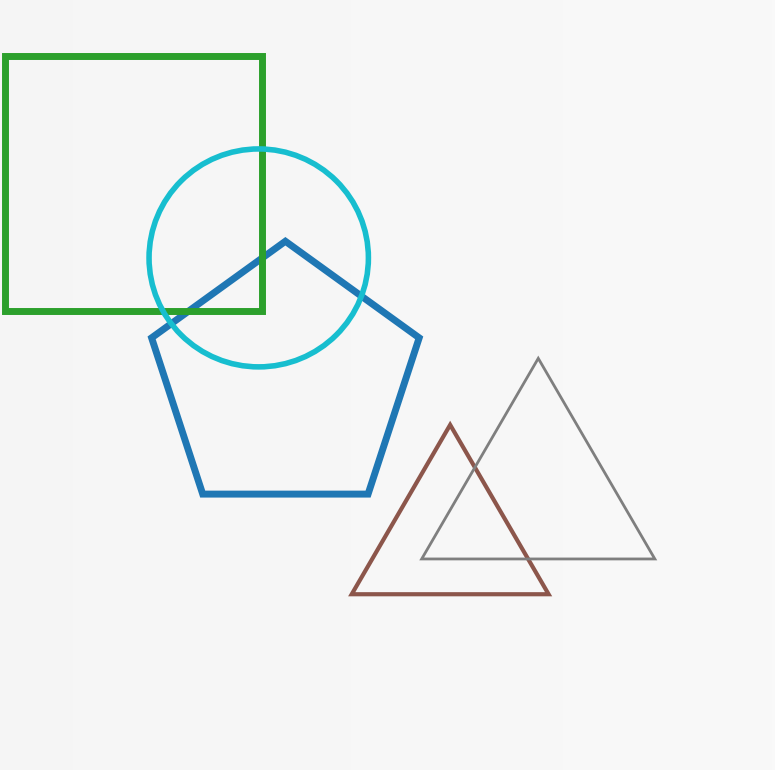[{"shape": "pentagon", "thickness": 2.5, "radius": 0.91, "center": [0.368, 0.505]}, {"shape": "square", "thickness": 2.5, "radius": 0.83, "center": [0.172, 0.761]}, {"shape": "triangle", "thickness": 1.5, "radius": 0.73, "center": [0.581, 0.302]}, {"shape": "triangle", "thickness": 1, "radius": 0.87, "center": [0.695, 0.361]}, {"shape": "circle", "thickness": 2, "radius": 0.71, "center": [0.334, 0.665]}]